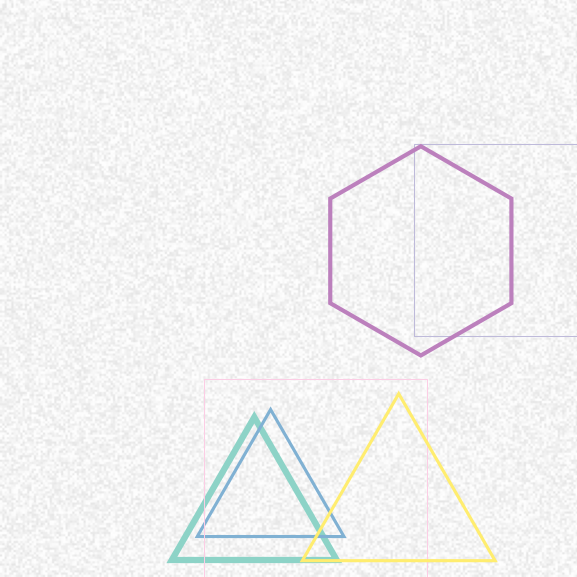[{"shape": "triangle", "thickness": 3, "radius": 0.82, "center": [0.44, 0.112]}, {"shape": "square", "thickness": 0.5, "radius": 0.83, "center": [0.882, 0.584]}, {"shape": "triangle", "thickness": 1.5, "radius": 0.73, "center": [0.469, 0.143]}, {"shape": "square", "thickness": 0.5, "radius": 0.96, "center": [0.547, 0.151]}, {"shape": "hexagon", "thickness": 2, "radius": 0.91, "center": [0.729, 0.565]}, {"shape": "triangle", "thickness": 1.5, "radius": 0.96, "center": [0.69, 0.125]}]